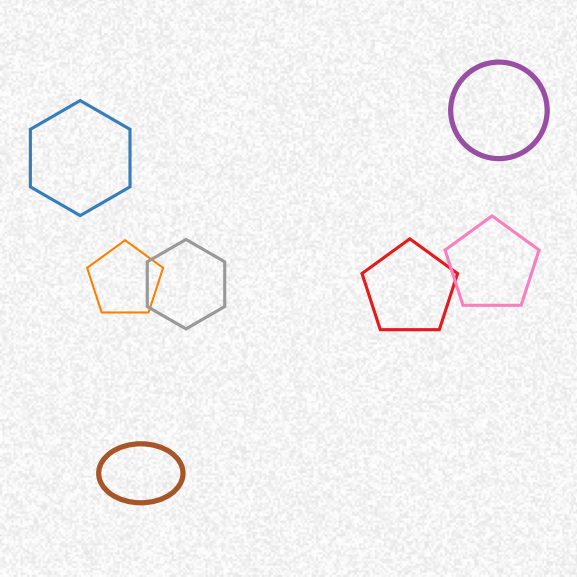[{"shape": "pentagon", "thickness": 1.5, "radius": 0.43, "center": [0.71, 0.499]}, {"shape": "hexagon", "thickness": 1.5, "radius": 0.5, "center": [0.139, 0.725]}, {"shape": "circle", "thickness": 2.5, "radius": 0.42, "center": [0.864, 0.808]}, {"shape": "pentagon", "thickness": 1, "radius": 0.35, "center": [0.217, 0.514]}, {"shape": "oval", "thickness": 2.5, "radius": 0.36, "center": [0.244, 0.18]}, {"shape": "pentagon", "thickness": 1.5, "radius": 0.43, "center": [0.852, 0.54]}, {"shape": "hexagon", "thickness": 1.5, "radius": 0.39, "center": [0.322, 0.507]}]